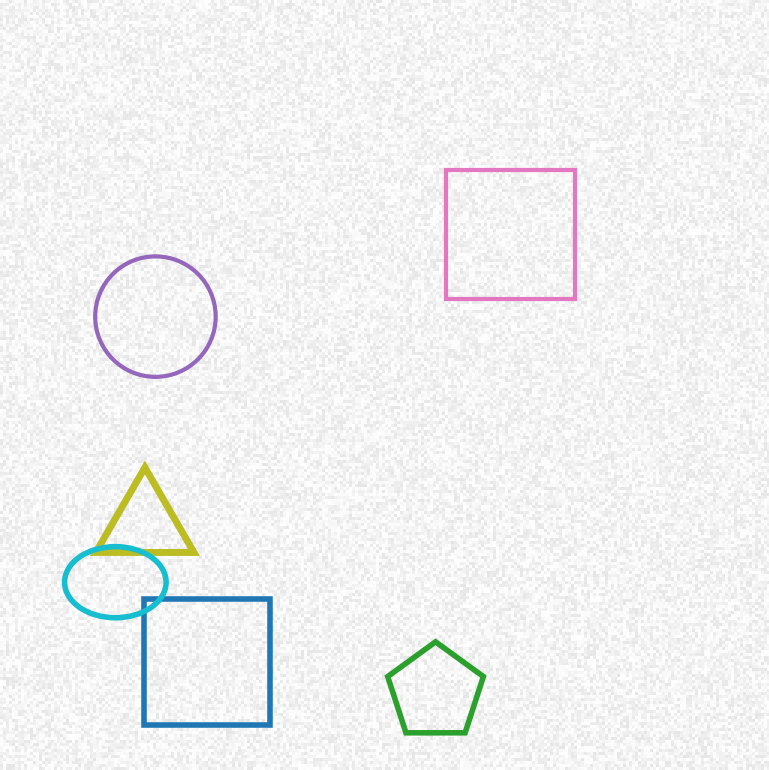[{"shape": "square", "thickness": 2, "radius": 0.41, "center": [0.269, 0.14]}, {"shape": "pentagon", "thickness": 2, "radius": 0.33, "center": [0.566, 0.101]}, {"shape": "circle", "thickness": 1.5, "radius": 0.39, "center": [0.202, 0.589]}, {"shape": "square", "thickness": 1.5, "radius": 0.42, "center": [0.663, 0.696]}, {"shape": "triangle", "thickness": 2.5, "radius": 0.37, "center": [0.188, 0.319]}, {"shape": "oval", "thickness": 2, "radius": 0.33, "center": [0.15, 0.244]}]